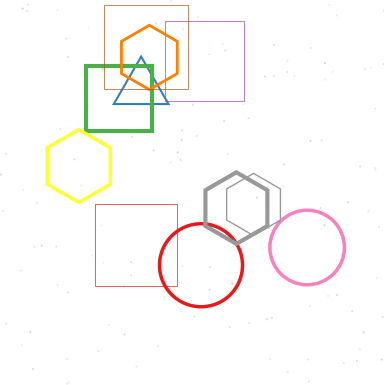[{"shape": "square", "thickness": 0.5, "radius": 0.53, "center": [0.352, 0.364]}, {"shape": "circle", "thickness": 2.5, "radius": 0.54, "center": [0.522, 0.311]}, {"shape": "triangle", "thickness": 1.5, "radius": 0.41, "center": [0.367, 0.771]}, {"shape": "square", "thickness": 3, "radius": 0.43, "center": [0.31, 0.744]}, {"shape": "square", "thickness": 0.5, "radius": 0.52, "center": [0.531, 0.842]}, {"shape": "hexagon", "thickness": 2, "radius": 0.42, "center": [0.388, 0.851]}, {"shape": "hexagon", "thickness": 2.5, "radius": 0.47, "center": [0.204, 0.569]}, {"shape": "square", "thickness": 0.5, "radius": 0.55, "center": [0.379, 0.879]}, {"shape": "circle", "thickness": 2.5, "radius": 0.48, "center": [0.798, 0.357]}, {"shape": "hexagon", "thickness": 3, "radius": 0.46, "center": [0.614, 0.459]}, {"shape": "hexagon", "thickness": 1, "radius": 0.4, "center": [0.659, 0.469]}]